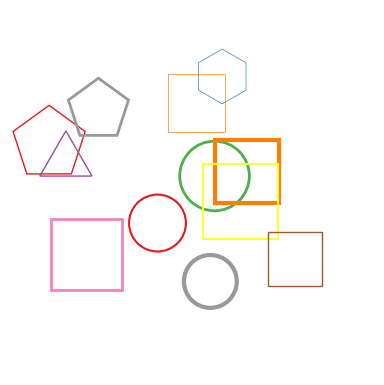[{"shape": "pentagon", "thickness": 1, "radius": 0.49, "center": [0.128, 0.628]}, {"shape": "circle", "thickness": 1.5, "radius": 0.37, "center": [0.409, 0.421]}, {"shape": "hexagon", "thickness": 0.5, "radius": 0.36, "center": [0.577, 0.801]}, {"shape": "circle", "thickness": 2, "radius": 0.45, "center": [0.557, 0.543]}, {"shape": "triangle", "thickness": 1, "radius": 0.39, "center": [0.171, 0.582]}, {"shape": "square", "thickness": 0.5, "radius": 0.37, "center": [0.511, 0.733]}, {"shape": "square", "thickness": 3, "radius": 0.41, "center": [0.642, 0.555]}, {"shape": "square", "thickness": 1.5, "radius": 0.49, "center": [0.624, 0.476]}, {"shape": "square", "thickness": 1, "radius": 0.35, "center": [0.766, 0.328]}, {"shape": "square", "thickness": 2, "radius": 0.46, "center": [0.225, 0.34]}, {"shape": "circle", "thickness": 3, "radius": 0.34, "center": [0.546, 0.269]}, {"shape": "pentagon", "thickness": 2, "radius": 0.41, "center": [0.256, 0.715]}]